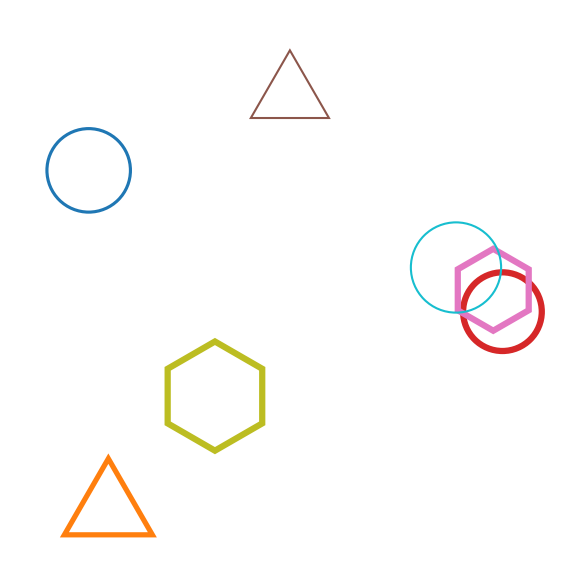[{"shape": "circle", "thickness": 1.5, "radius": 0.36, "center": [0.154, 0.704]}, {"shape": "triangle", "thickness": 2.5, "radius": 0.44, "center": [0.188, 0.117]}, {"shape": "circle", "thickness": 3, "radius": 0.34, "center": [0.87, 0.459]}, {"shape": "triangle", "thickness": 1, "radius": 0.39, "center": [0.502, 0.834]}, {"shape": "hexagon", "thickness": 3, "radius": 0.35, "center": [0.854, 0.497]}, {"shape": "hexagon", "thickness": 3, "radius": 0.47, "center": [0.372, 0.313]}, {"shape": "circle", "thickness": 1, "radius": 0.39, "center": [0.79, 0.536]}]